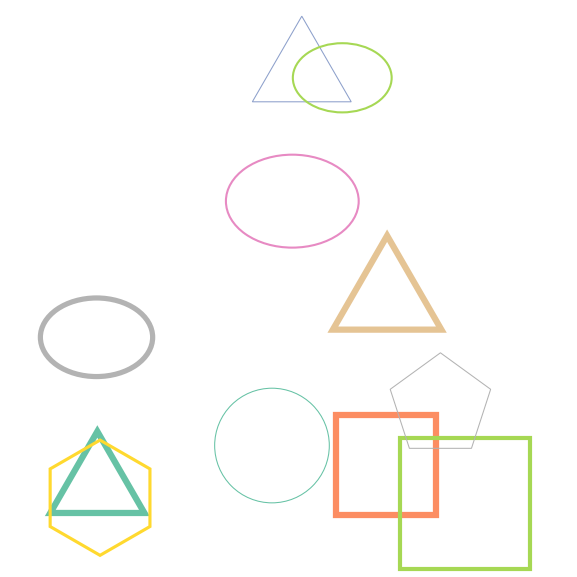[{"shape": "circle", "thickness": 0.5, "radius": 0.5, "center": [0.471, 0.228]}, {"shape": "triangle", "thickness": 3, "radius": 0.47, "center": [0.169, 0.158]}, {"shape": "square", "thickness": 3, "radius": 0.43, "center": [0.669, 0.195]}, {"shape": "triangle", "thickness": 0.5, "radius": 0.49, "center": [0.523, 0.872]}, {"shape": "oval", "thickness": 1, "radius": 0.57, "center": [0.506, 0.651]}, {"shape": "square", "thickness": 2, "radius": 0.56, "center": [0.805, 0.127]}, {"shape": "oval", "thickness": 1, "radius": 0.43, "center": [0.593, 0.864]}, {"shape": "hexagon", "thickness": 1.5, "radius": 0.5, "center": [0.173, 0.137]}, {"shape": "triangle", "thickness": 3, "radius": 0.54, "center": [0.67, 0.483]}, {"shape": "pentagon", "thickness": 0.5, "radius": 0.46, "center": [0.763, 0.297]}, {"shape": "oval", "thickness": 2.5, "radius": 0.49, "center": [0.167, 0.415]}]